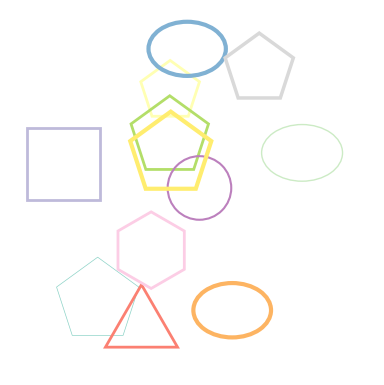[{"shape": "pentagon", "thickness": 0.5, "radius": 0.56, "center": [0.254, 0.22]}, {"shape": "pentagon", "thickness": 2, "radius": 0.4, "center": [0.442, 0.763]}, {"shape": "square", "thickness": 2, "radius": 0.47, "center": [0.165, 0.574]}, {"shape": "triangle", "thickness": 2, "radius": 0.54, "center": [0.368, 0.152]}, {"shape": "oval", "thickness": 3, "radius": 0.5, "center": [0.486, 0.873]}, {"shape": "oval", "thickness": 3, "radius": 0.5, "center": [0.603, 0.194]}, {"shape": "pentagon", "thickness": 2, "radius": 0.53, "center": [0.441, 0.645]}, {"shape": "hexagon", "thickness": 2, "radius": 0.5, "center": [0.393, 0.35]}, {"shape": "pentagon", "thickness": 2.5, "radius": 0.47, "center": [0.673, 0.821]}, {"shape": "circle", "thickness": 1.5, "radius": 0.41, "center": [0.518, 0.512]}, {"shape": "oval", "thickness": 1, "radius": 0.53, "center": [0.785, 0.603]}, {"shape": "pentagon", "thickness": 3, "radius": 0.55, "center": [0.444, 0.599]}]